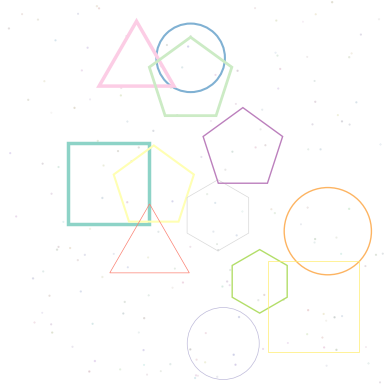[{"shape": "square", "thickness": 2.5, "radius": 0.53, "center": [0.281, 0.524]}, {"shape": "pentagon", "thickness": 1.5, "radius": 0.55, "center": [0.399, 0.513]}, {"shape": "circle", "thickness": 0.5, "radius": 0.47, "center": [0.58, 0.108]}, {"shape": "triangle", "thickness": 0.5, "radius": 0.6, "center": [0.388, 0.351]}, {"shape": "circle", "thickness": 1.5, "radius": 0.45, "center": [0.495, 0.85]}, {"shape": "circle", "thickness": 1, "radius": 0.57, "center": [0.851, 0.4]}, {"shape": "hexagon", "thickness": 1, "radius": 0.41, "center": [0.675, 0.269]}, {"shape": "triangle", "thickness": 2.5, "radius": 0.56, "center": [0.355, 0.833]}, {"shape": "hexagon", "thickness": 0.5, "radius": 0.46, "center": [0.566, 0.441]}, {"shape": "pentagon", "thickness": 1, "radius": 0.54, "center": [0.631, 0.612]}, {"shape": "pentagon", "thickness": 2, "radius": 0.56, "center": [0.495, 0.791]}, {"shape": "square", "thickness": 0.5, "radius": 0.59, "center": [0.814, 0.204]}]